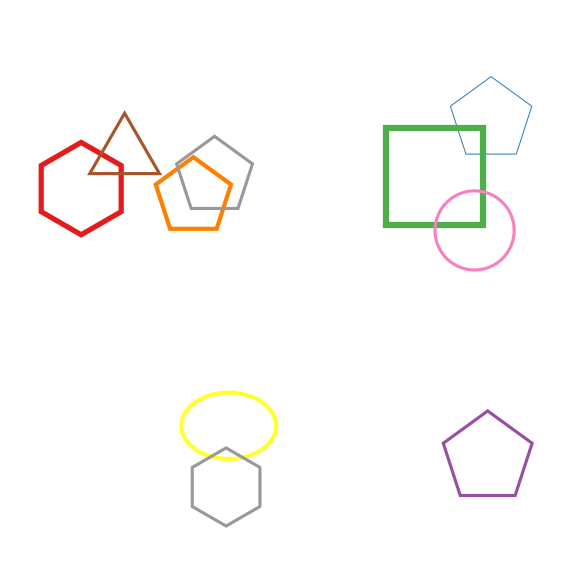[{"shape": "hexagon", "thickness": 2.5, "radius": 0.4, "center": [0.141, 0.673]}, {"shape": "pentagon", "thickness": 0.5, "radius": 0.37, "center": [0.85, 0.792]}, {"shape": "square", "thickness": 3, "radius": 0.42, "center": [0.752, 0.693]}, {"shape": "pentagon", "thickness": 1.5, "radius": 0.4, "center": [0.845, 0.207]}, {"shape": "pentagon", "thickness": 2, "radius": 0.34, "center": [0.335, 0.658]}, {"shape": "oval", "thickness": 2, "radius": 0.41, "center": [0.396, 0.262]}, {"shape": "triangle", "thickness": 1.5, "radius": 0.35, "center": [0.216, 0.733]}, {"shape": "circle", "thickness": 1.5, "radius": 0.34, "center": [0.822, 0.6]}, {"shape": "pentagon", "thickness": 1.5, "radius": 0.35, "center": [0.372, 0.694]}, {"shape": "hexagon", "thickness": 1.5, "radius": 0.34, "center": [0.392, 0.156]}]